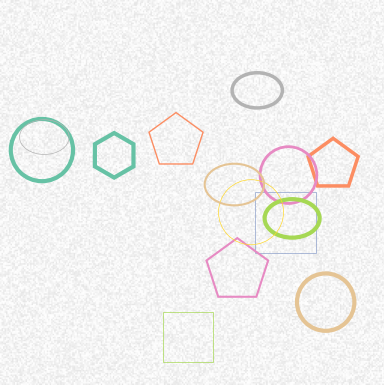[{"shape": "circle", "thickness": 3, "radius": 0.4, "center": [0.109, 0.61]}, {"shape": "hexagon", "thickness": 3, "radius": 0.29, "center": [0.297, 0.597]}, {"shape": "pentagon", "thickness": 2.5, "radius": 0.34, "center": [0.865, 0.572]}, {"shape": "pentagon", "thickness": 1, "radius": 0.37, "center": [0.457, 0.634]}, {"shape": "square", "thickness": 0.5, "radius": 0.4, "center": [0.742, 0.421]}, {"shape": "pentagon", "thickness": 1.5, "radius": 0.42, "center": [0.616, 0.297]}, {"shape": "circle", "thickness": 2, "radius": 0.37, "center": [0.749, 0.545]}, {"shape": "square", "thickness": 0.5, "radius": 0.33, "center": [0.488, 0.125]}, {"shape": "oval", "thickness": 3, "radius": 0.36, "center": [0.759, 0.433]}, {"shape": "circle", "thickness": 0.5, "radius": 0.42, "center": [0.652, 0.449]}, {"shape": "circle", "thickness": 3, "radius": 0.37, "center": [0.846, 0.215]}, {"shape": "oval", "thickness": 1.5, "radius": 0.39, "center": [0.609, 0.521]}, {"shape": "oval", "thickness": 0.5, "radius": 0.32, "center": [0.115, 0.644]}, {"shape": "oval", "thickness": 2.5, "radius": 0.33, "center": [0.668, 0.765]}]